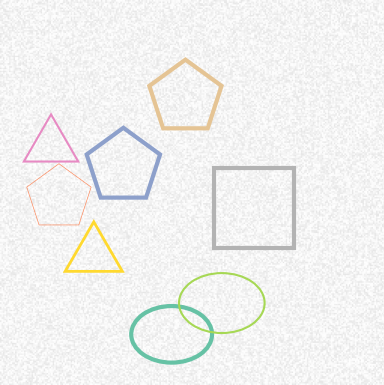[{"shape": "oval", "thickness": 3, "radius": 0.52, "center": [0.446, 0.132]}, {"shape": "pentagon", "thickness": 0.5, "radius": 0.44, "center": [0.153, 0.487]}, {"shape": "pentagon", "thickness": 3, "radius": 0.5, "center": [0.32, 0.568]}, {"shape": "triangle", "thickness": 1.5, "radius": 0.41, "center": [0.133, 0.621]}, {"shape": "oval", "thickness": 1.5, "radius": 0.56, "center": [0.576, 0.213]}, {"shape": "triangle", "thickness": 2, "radius": 0.43, "center": [0.244, 0.338]}, {"shape": "pentagon", "thickness": 3, "radius": 0.49, "center": [0.482, 0.746]}, {"shape": "square", "thickness": 3, "radius": 0.52, "center": [0.66, 0.46]}]